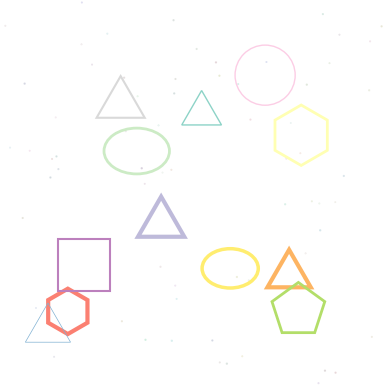[{"shape": "triangle", "thickness": 1, "radius": 0.3, "center": [0.524, 0.705]}, {"shape": "hexagon", "thickness": 2, "radius": 0.39, "center": [0.782, 0.649]}, {"shape": "triangle", "thickness": 3, "radius": 0.35, "center": [0.419, 0.42]}, {"shape": "hexagon", "thickness": 3, "radius": 0.29, "center": [0.176, 0.191]}, {"shape": "triangle", "thickness": 0.5, "radius": 0.34, "center": [0.125, 0.145]}, {"shape": "triangle", "thickness": 3, "radius": 0.33, "center": [0.751, 0.286]}, {"shape": "pentagon", "thickness": 2, "radius": 0.36, "center": [0.775, 0.194]}, {"shape": "circle", "thickness": 1, "radius": 0.39, "center": [0.689, 0.805]}, {"shape": "triangle", "thickness": 1.5, "radius": 0.36, "center": [0.313, 0.73]}, {"shape": "square", "thickness": 1.5, "radius": 0.34, "center": [0.218, 0.311]}, {"shape": "oval", "thickness": 2, "radius": 0.42, "center": [0.355, 0.608]}, {"shape": "oval", "thickness": 2.5, "radius": 0.36, "center": [0.598, 0.303]}]